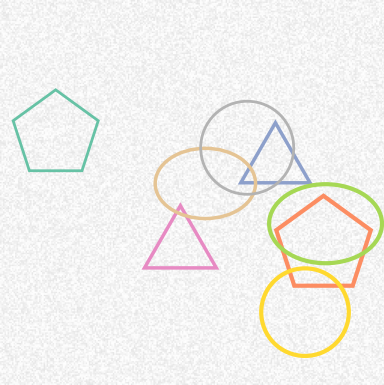[{"shape": "pentagon", "thickness": 2, "radius": 0.58, "center": [0.145, 0.65]}, {"shape": "pentagon", "thickness": 3, "radius": 0.65, "center": [0.84, 0.362]}, {"shape": "triangle", "thickness": 2.5, "radius": 0.52, "center": [0.715, 0.577]}, {"shape": "triangle", "thickness": 2.5, "radius": 0.54, "center": [0.469, 0.358]}, {"shape": "oval", "thickness": 3, "radius": 0.73, "center": [0.846, 0.419]}, {"shape": "circle", "thickness": 3, "radius": 0.57, "center": [0.792, 0.189]}, {"shape": "oval", "thickness": 2.5, "radius": 0.65, "center": [0.533, 0.524]}, {"shape": "circle", "thickness": 2, "radius": 0.6, "center": [0.642, 0.616]}]